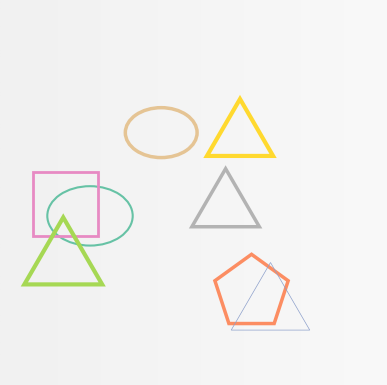[{"shape": "oval", "thickness": 1.5, "radius": 0.55, "center": [0.232, 0.439]}, {"shape": "pentagon", "thickness": 2.5, "radius": 0.5, "center": [0.649, 0.24]}, {"shape": "triangle", "thickness": 0.5, "radius": 0.59, "center": [0.698, 0.201]}, {"shape": "square", "thickness": 2, "radius": 0.42, "center": [0.169, 0.471]}, {"shape": "triangle", "thickness": 3, "radius": 0.58, "center": [0.163, 0.319]}, {"shape": "triangle", "thickness": 3, "radius": 0.49, "center": [0.619, 0.644]}, {"shape": "oval", "thickness": 2.5, "radius": 0.46, "center": [0.416, 0.656]}, {"shape": "triangle", "thickness": 2.5, "radius": 0.5, "center": [0.582, 0.461]}]